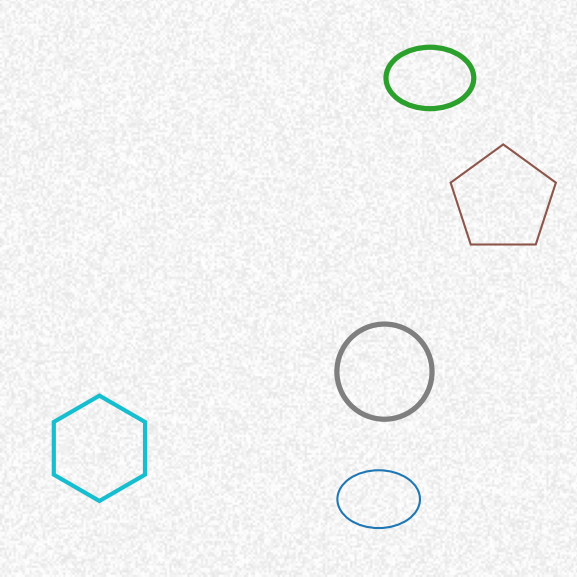[{"shape": "oval", "thickness": 1, "radius": 0.36, "center": [0.656, 0.135]}, {"shape": "oval", "thickness": 2.5, "radius": 0.38, "center": [0.744, 0.864]}, {"shape": "pentagon", "thickness": 1, "radius": 0.48, "center": [0.871, 0.653]}, {"shape": "circle", "thickness": 2.5, "radius": 0.41, "center": [0.666, 0.356]}, {"shape": "hexagon", "thickness": 2, "radius": 0.46, "center": [0.172, 0.223]}]